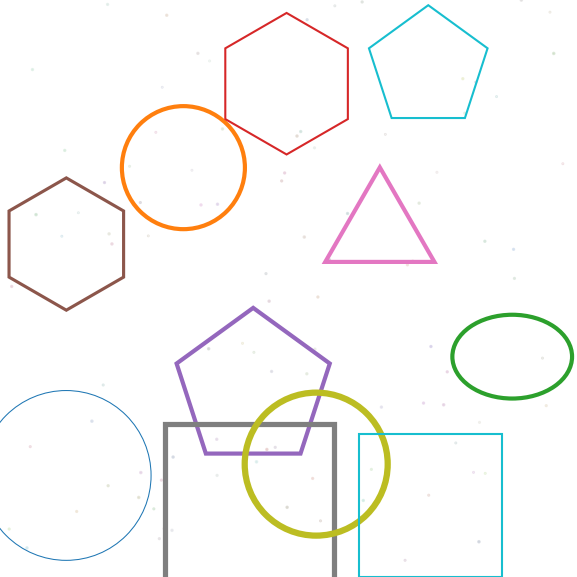[{"shape": "circle", "thickness": 0.5, "radius": 0.74, "center": [0.115, 0.176]}, {"shape": "circle", "thickness": 2, "radius": 0.53, "center": [0.318, 0.709]}, {"shape": "oval", "thickness": 2, "radius": 0.52, "center": [0.887, 0.382]}, {"shape": "hexagon", "thickness": 1, "radius": 0.61, "center": [0.496, 0.854]}, {"shape": "pentagon", "thickness": 2, "radius": 0.7, "center": [0.438, 0.327]}, {"shape": "hexagon", "thickness": 1.5, "radius": 0.57, "center": [0.115, 0.577]}, {"shape": "triangle", "thickness": 2, "radius": 0.55, "center": [0.658, 0.6]}, {"shape": "square", "thickness": 2.5, "radius": 0.73, "center": [0.432, 0.119]}, {"shape": "circle", "thickness": 3, "radius": 0.62, "center": [0.548, 0.195]}, {"shape": "pentagon", "thickness": 1, "radius": 0.54, "center": [0.742, 0.882]}, {"shape": "square", "thickness": 1, "radius": 0.62, "center": [0.746, 0.123]}]